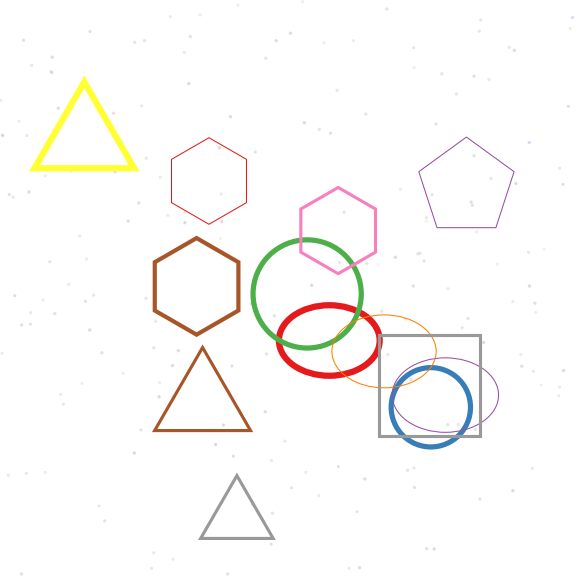[{"shape": "hexagon", "thickness": 0.5, "radius": 0.37, "center": [0.362, 0.686]}, {"shape": "oval", "thickness": 3, "radius": 0.44, "center": [0.57, 0.41]}, {"shape": "circle", "thickness": 2.5, "radius": 0.34, "center": [0.746, 0.294]}, {"shape": "circle", "thickness": 2.5, "radius": 0.47, "center": [0.532, 0.49]}, {"shape": "oval", "thickness": 0.5, "radius": 0.46, "center": [0.771, 0.315]}, {"shape": "pentagon", "thickness": 0.5, "radius": 0.43, "center": [0.808, 0.675]}, {"shape": "oval", "thickness": 0.5, "radius": 0.45, "center": [0.665, 0.391]}, {"shape": "triangle", "thickness": 3, "radius": 0.5, "center": [0.146, 0.758]}, {"shape": "hexagon", "thickness": 2, "radius": 0.42, "center": [0.34, 0.503]}, {"shape": "triangle", "thickness": 1.5, "radius": 0.48, "center": [0.351, 0.302]}, {"shape": "hexagon", "thickness": 1.5, "radius": 0.37, "center": [0.586, 0.6]}, {"shape": "triangle", "thickness": 1.5, "radius": 0.36, "center": [0.41, 0.103]}, {"shape": "square", "thickness": 1.5, "radius": 0.44, "center": [0.744, 0.332]}]